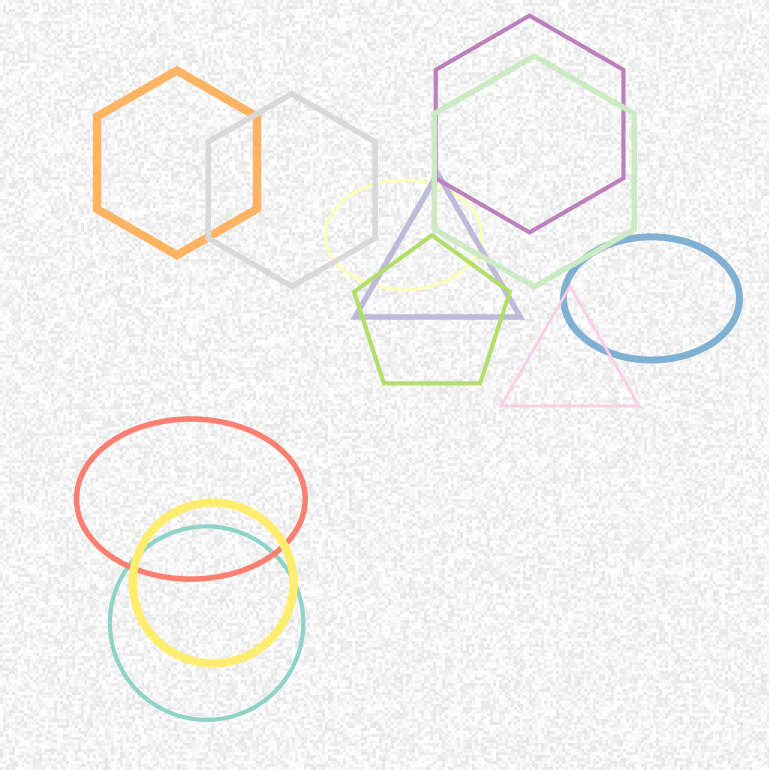[{"shape": "circle", "thickness": 1.5, "radius": 0.63, "center": [0.268, 0.191]}, {"shape": "oval", "thickness": 1, "radius": 0.51, "center": [0.524, 0.695]}, {"shape": "triangle", "thickness": 2, "radius": 0.62, "center": [0.568, 0.65]}, {"shape": "oval", "thickness": 2, "radius": 0.74, "center": [0.248, 0.352]}, {"shape": "oval", "thickness": 2.5, "radius": 0.57, "center": [0.846, 0.612]}, {"shape": "hexagon", "thickness": 3, "radius": 0.6, "center": [0.23, 0.789]}, {"shape": "pentagon", "thickness": 1.5, "radius": 0.53, "center": [0.561, 0.588]}, {"shape": "triangle", "thickness": 1, "radius": 0.52, "center": [0.74, 0.525]}, {"shape": "hexagon", "thickness": 2, "radius": 0.63, "center": [0.379, 0.753]}, {"shape": "hexagon", "thickness": 1.5, "radius": 0.7, "center": [0.688, 0.839]}, {"shape": "hexagon", "thickness": 2, "radius": 0.75, "center": [0.694, 0.777]}, {"shape": "circle", "thickness": 3, "radius": 0.52, "center": [0.277, 0.243]}]